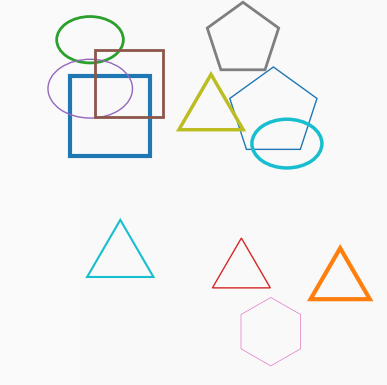[{"shape": "square", "thickness": 3, "radius": 0.52, "center": [0.283, 0.698]}, {"shape": "pentagon", "thickness": 1, "radius": 0.59, "center": [0.706, 0.708]}, {"shape": "triangle", "thickness": 3, "radius": 0.44, "center": [0.878, 0.267]}, {"shape": "oval", "thickness": 2, "radius": 0.43, "center": [0.232, 0.897]}, {"shape": "triangle", "thickness": 1, "radius": 0.43, "center": [0.623, 0.295]}, {"shape": "oval", "thickness": 1, "radius": 0.55, "center": [0.233, 0.77]}, {"shape": "square", "thickness": 2, "radius": 0.44, "center": [0.332, 0.783]}, {"shape": "hexagon", "thickness": 0.5, "radius": 0.44, "center": [0.699, 0.139]}, {"shape": "pentagon", "thickness": 2, "radius": 0.48, "center": [0.627, 0.897]}, {"shape": "triangle", "thickness": 2.5, "radius": 0.48, "center": [0.545, 0.711]}, {"shape": "oval", "thickness": 2.5, "radius": 0.45, "center": [0.74, 0.627]}, {"shape": "triangle", "thickness": 1.5, "radius": 0.49, "center": [0.31, 0.33]}]